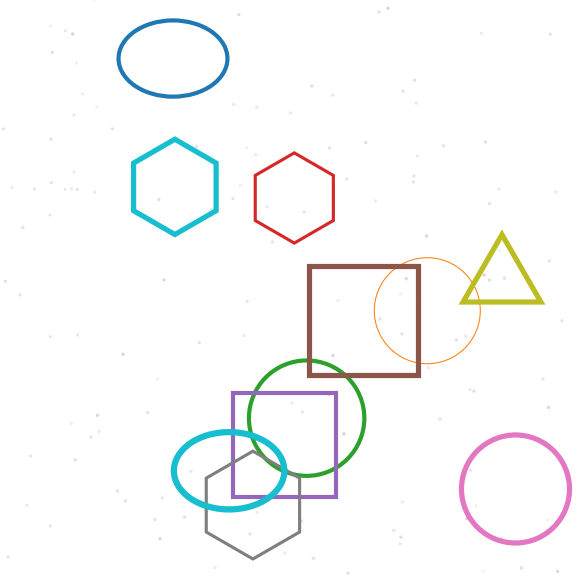[{"shape": "oval", "thickness": 2, "radius": 0.47, "center": [0.3, 0.898]}, {"shape": "circle", "thickness": 0.5, "radius": 0.46, "center": [0.74, 0.461]}, {"shape": "circle", "thickness": 2, "radius": 0.5, "center": [0.531, 0.275]}, {"shape": "hexagon", "thickness": 1.5, "radius": 0.39, "center": [0.51, 0.656]}, {"shape": "square", "thickness": 2, "radius": 0.45, "center": [0.492, 0.228]}, {"shape": "square", "thickness": 2.5, "radius": 0.47, "center": [0.629, 0.445]}, {"shape": "circle", "thickness": 2.5, "radius": 0.47, "center": [0.893, 0.152]}, {"shape": "hexagon", "thickness": 1.5, "radius": 0.47, "center": [0.438, 0.125]}, {"shape": "triangle", "thickness": 2.5, "radius": 0.39, "center": [0.869, 0.515]}, {"shape": "oval", "thickness": 3, "radius": 0.48, "center": [0.397, 0.184]}, {"shape": "hexagon", "thickness": 2.5, "radius": 0.41, "center": [0.303, 0.676]}]